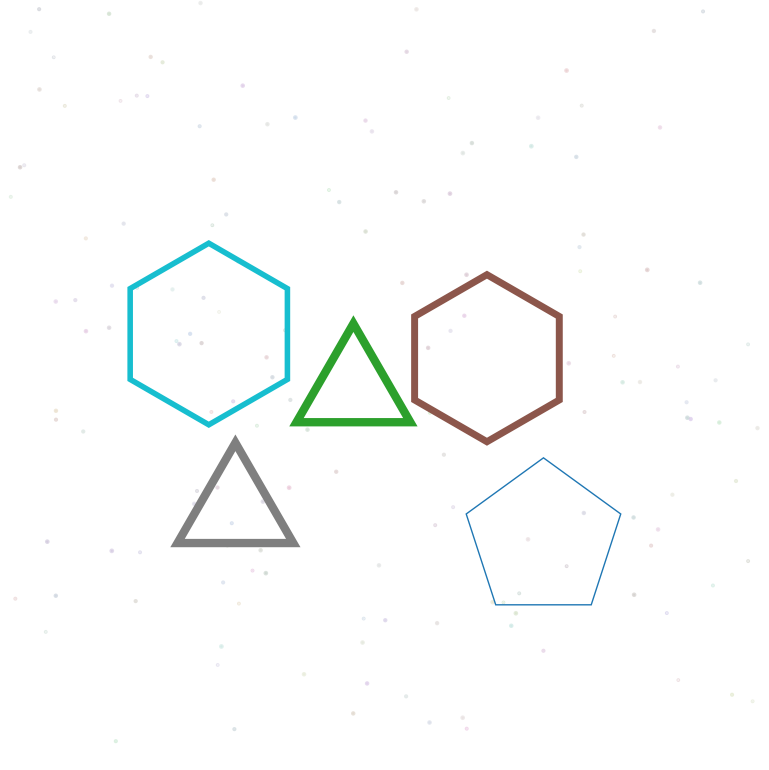[{"shape": "pentagon", "thickness": 0.5, "radius": 0.53, "center": [0.706, 0.3]}, {"shape": "triangle", "thickness": 3, "radius": 0.43, "center": [0.459, 0.494]}, {"shape": "hexagon", "thickness": 2.5, "radius": 0.54, "center": [0.632, 0.535]}, {"shape": "triangle", "thickness": 3, "radius": 0.43, "center": [0.306, 0.338]}, {"shape": "hexagon", "thickness": 2, "radius": 0.59, "center": [0.271, 0.566]}]